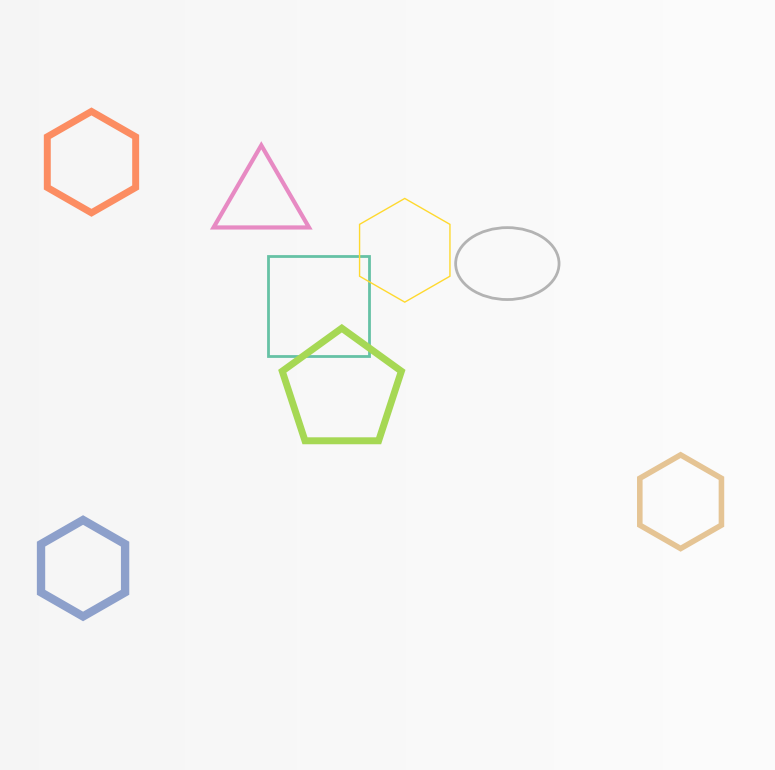[{"shape": "square", "thickness": 1, "radius": 0.32, "center": [0.411, 0.602]}, {"shape": "hexagon", "thickness": 2.5, "radius": 0.33, "center": [0.118, 0.789]}, {"shape": "hexagon", "thickness": 3, "radius": 0.31, "center": [0.107, 0.262]}, {"shape": "triangle", "thickness": 1.5, "radius": 0.36, "center": [0.337, 0.74]}, {"shape": "pentagon", "thickness": 2.5, "radius": 0.4, "center": [0.441, 0.493]}, {"shape": "hexagon", "thickness": 0.5, "radius": 0.34, "center": [0.522, 0.675]}, {"shape": "hexagon", "thickness": 2, "radius": 0.3, "center": [0.878, 0.348]}, {"shape": "oval", "thickness": 1, "radius": 0.33, "center": [0.655, 0.658]}]